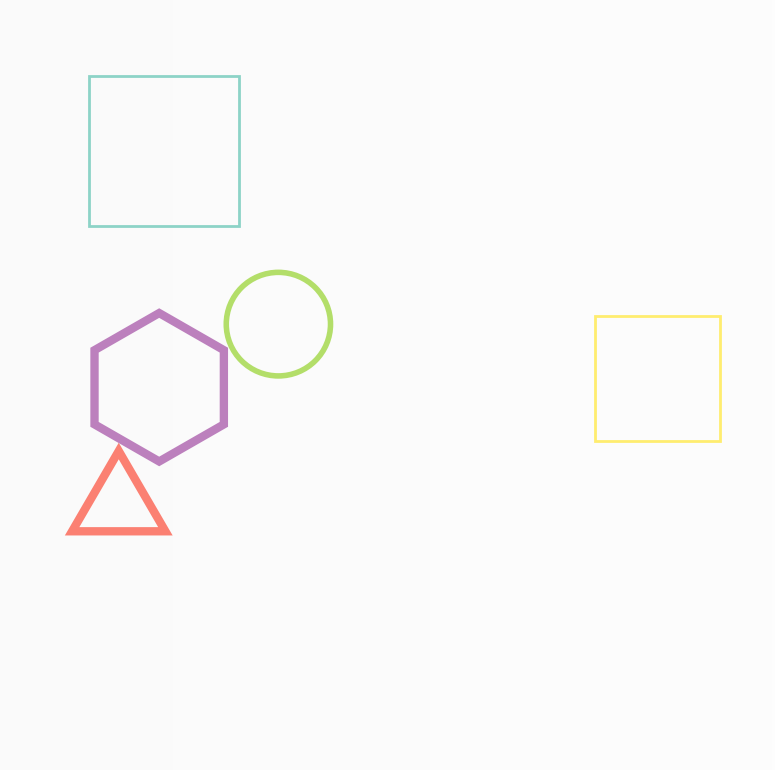[{"shape": "square", "thickness": 1, "radius": 0.49, "center": [0.212, 0.804]}, {"shape": "triangle", "thickness": 3, "radius": 0.35, "center": [0.153, 0.345]}, {"shape": "circle", "thickness": 2, "radius": 0.34, "center": [0.359, 0.579]}, {"shape": "hexagon", "thickness": 3, "radius": 0.48, "center": [0.205, 0.497]}, {"shape": "square", "thickness": 1, "radius": 0.4, "center": [0.848, 0.508]}]